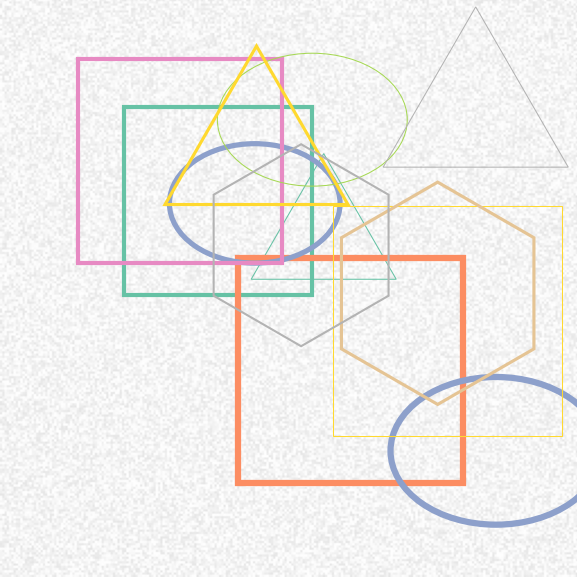[{"shape": "square", "thickness": 2, "radius": 0.82, "center": [0.377, 0.651]}, {"shape": "triangle", "thickness": 0.5, "radius": 0.73, "center": [0.561, 0.588]}, {"shape": "square", "thickness": 3, "radius": 0.97, "center": [0.607, 0.357]}, {"shape": "oval", "thickness": 2.5, "radius": 0.74, "center": [0.441, 0.647]}, {"shape": "oval", "thickness": 3, "radius": 0.91, "center": [0.859, 0.218]}, {"shape": "square", "thickness": 2, "radius": 0.88, "center": [0.312, 0.72]}, {"shape": "oval", "thickness": 0.5, "radius": 0.82, "center": [0.541, 0.792]}, {"shape": "triangle", "thickness": 1.5, "radius": 0.91, "center": [0.444, 0.736]}, {"shape": "square", "thickness": 0.5, "radius": 1.0, "center": [0.775, 0.443]}, {"shape": "hexagon", "thickness": 1.5, "radius": 0.96, "center": [0.758, 0.491]}, {"shape": "triangle", "thickness": 0.5, "radius": 0.93, "center": [0.824, 0.802]}, {"shape": "hexagon", "thickness": 1, "radius": 0.87, "center": [0.521, 0.574]}]